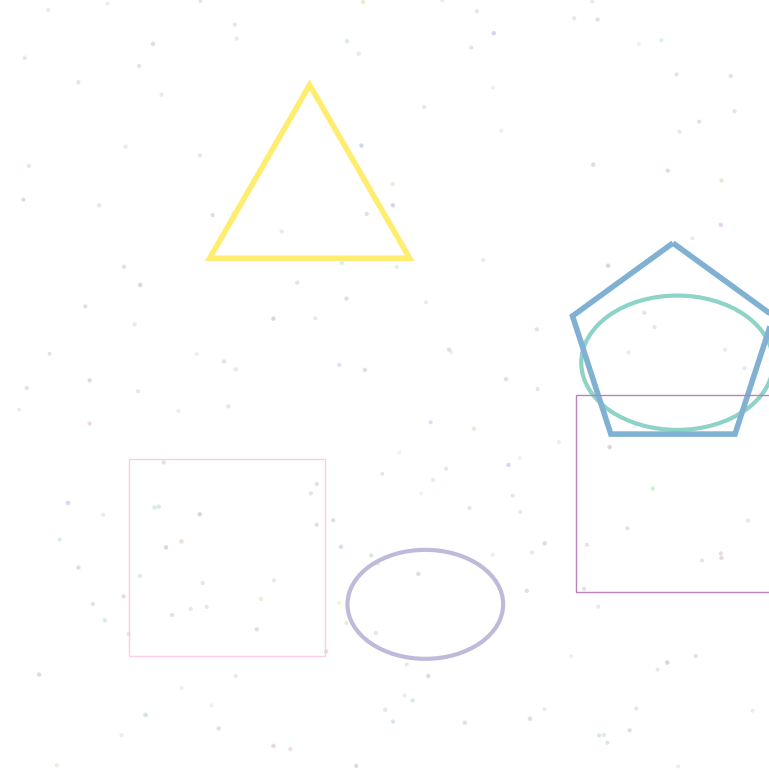[{"shape": "oval", "thickness": 1.5, "radius": 0.62, "center": [0.88, 0.529]}, {"shape": "oval", "thickness": 1.5, "radius": 0.51, "center": [0.552, 0.215]}, {"shape": "pentagon", "thickness": 2, "radius": 0.69, "center": [0.874, 0.547]}, {"shape": "square", "thickness": 0.5, "radius": 0.64, "center": [0.295, 0.276]}, {"shape": "square", "thickness": 0.5, "radius": 0.64, "center": [0.875, 0.359]}, {"shape": "triangle", "thickness": 2, "radius": 0.75, "center": [0.402, 0.74]}]